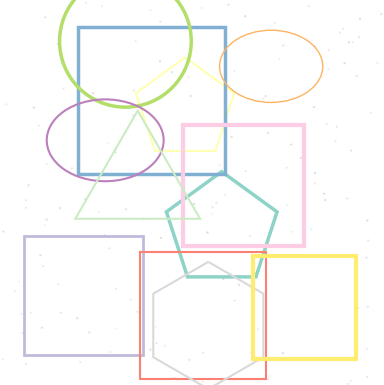[{"shape": "pentagon", "thickness": 2.5, "radius": 0.76, "center": [0.576, 0.403]}, {"shape": "pentagon", "thickness": 1.5, "radius": 0.67, "center": [0.481, 0.717]}, {"shape": "square", "thickness": 2, "radius": 0.77, "center": [0.218, 0.233]}, {"shape": "square", "thickness": 1.5, "radius": 0.82, "center": [0.526, 0.181]}, {"shape": "square", "thickness": 2.5, "radius": 0.95, "center": [0.393, 0.738]}, {"shape": "oval", "thickness": 1, "radius": 0.67, "center": [0.704, 0.828]}, {"shape": "circle", "thickness": 2.5, "radius": 0.86, "center": [0.326, 0.893]}, {"shape": "square", "thickness": 3, "radius": 0.78, "center": [0.633, 0.518]}, {"shape": "hexagon", "thickness": 1.5, "radius": 0.83, "center": [0.541, 0.155]}, {"shape": "oval", "thickness": 1.5, "radius": 0.76, "center": [0.273, 0.636]}, {"shape": "triangle", "thickness": 1.5, "radius": 0.94, "center": [0.358, 0.525]}, {"shape": "square", "thickness": 3, "radius": 0.67, "center": [0.791, 0.201]}]